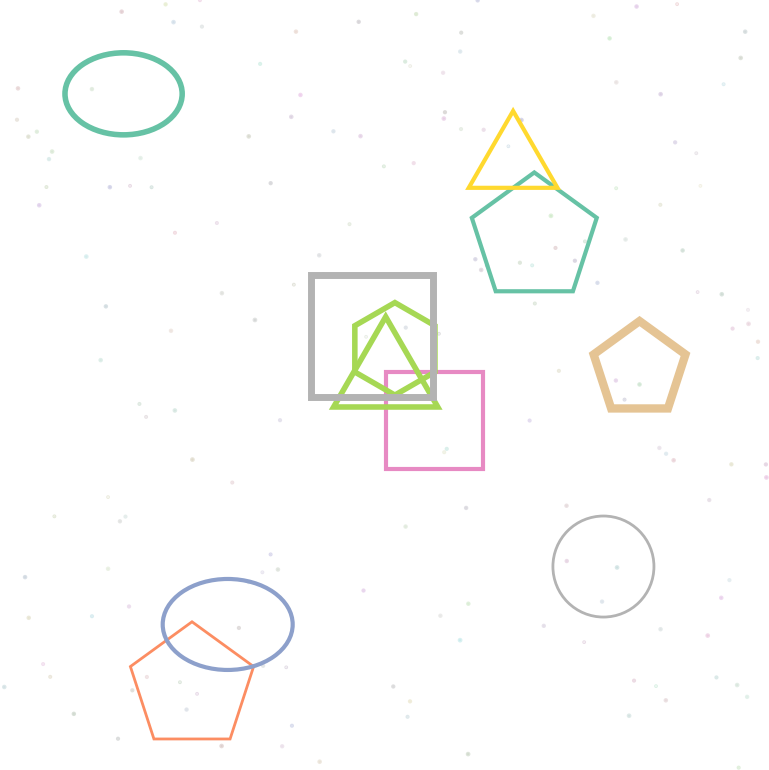[{"shape": "oval", "thickness": 2, "radius": 0.38, "center": [0.16, 0.878]}, {"shape": "pentagon", "thickness": 1.5, "radius": 0.43, "center": [0.694, 0.691]}, {"shape": "pentagon", "thickness": 1, "radius": 0.42, "center": [0.249, 0.108]}, {"shape": "oval", "thickness": 1.5, "radius": 0.42, "center": [0.296, 0.189]}, {"shape": "square", "thickness": 1.5, "radius": 0.31, "center": [0.565, 0.453]}, {"shape": "hexagon", "thickness": 2, "radius": 0.3, "center": [0.513, 0.547]}, {"shape": "triangle", "thickness": 2, "radius": 0.39, "center": [0.501, 0.51]}, {"shape": "triangle", "thickness": 1.5, "radius": 0.33, "center": [0.666, 0.789]}, {"shape": "pentagon", "thickness": 3, "radius": 0.31, "center": [0.831, 0.52]}, {"shape": "circle", "thickness": 1, "radius": 0.33, "center": [0.784, 0.264]}, {"shape": "square", "thickness": 2.5, "radius": 0.4, "center": [0.483, 0.564]}]